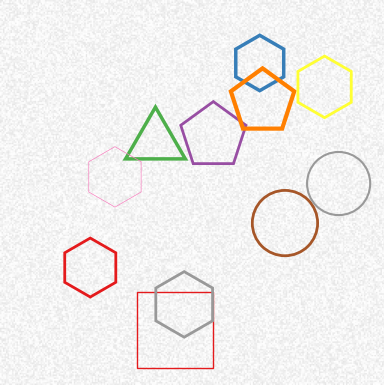[{"shape": "square", "thickness": 1, "radius": 0.49, "center": [0.455, 0.143]}, {"shape": "hexagon", "thickness": 2, "radius": 0.38, "center": [0.234, 0.305]}, {"shape": "hexagon", "thickness": 2.5, "radius": 0.36, "center": [0.675, 0.836]}, {"shape": "triangle", "thickness": 2.5, "radius": 0.45, "center": [0.404, 0.632]}, {"shape": "pentagon", "thickness": 2, "radius": 0.45, "center": [0.554, 0.647]}, {"shape": "pentagon", "thickness": 3, "radius": 0.43, "center": [0.682, 0.736]}, {"shape": "hexagon", "thickness": 2, "radius": 0.4, "center": [0.843, 0.774]}, {"shape": "circle", "thickness": 2, "radius": 0.42, "center": [0.74, 0.421]}, {"shape": "hexagon", "thickness": 0.5, "radius": 0.39, "center": [0.299, 0.541]}, {"shape": "circle", "thickness": 1.5, "radius": 0.41, "center": [0.88, 0.523]}, {"shape": "hexagon", "thickness": 2, "radius": 0.43, "center": [0.478, 0.209]}]